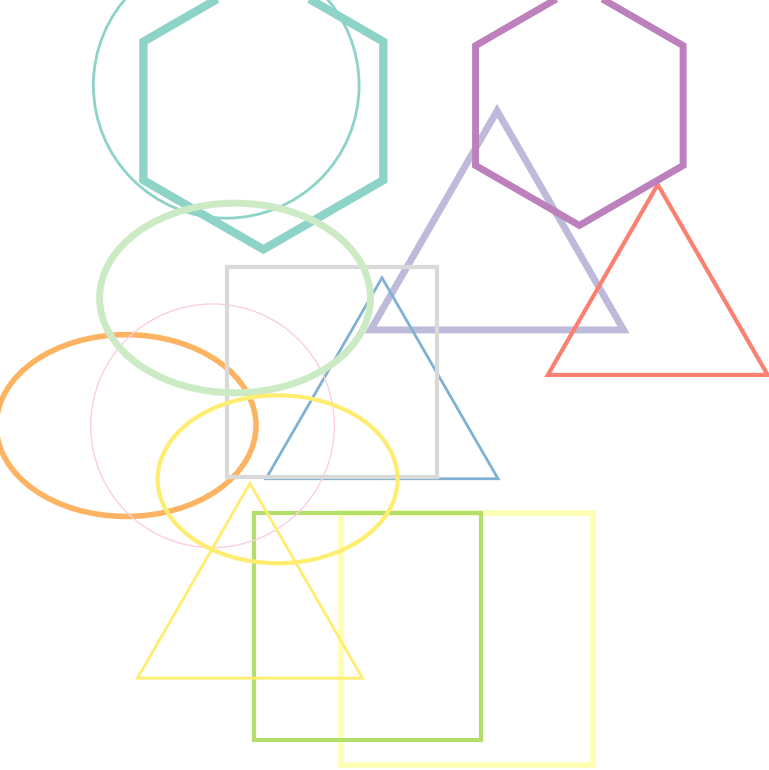[{"shape": "hexagon", "thickness": 3, "radius": 0.9, "center": [0.342, 0.856]}, {"shape": "circle", "thickness": 1, "radius": 0.86, "center": [0.294, 0.889]}, {"shape": "square", "thickness": 2, "radius": 0.82, "center": [0.606, 0.171]}, {"shape": "triangle", "thickness": 2.5, "radius": 0.95, "center": [0.646, 0.666]}, {"shape": "triangle", "thickness": 1.5, "radius": 0.82, "center": [0.854, 0.596]}, {"shape": "triangle", "thickness": 1, "radius": 0.87, "center": [0.496, 0.465]}, {"shape": "oval", "thickness": 2, "radius": 0.84, "center": [0.164, 0.447]}, {"shape": "square", "thickness": 1.5, "radius": 0.74, "center": [0.477, 0.187]}, {"shape": "circle", "thickness": 0.5, "radius": 0.79, "center": [0.276, 0.447]}, {"shape": "square", "thickness": 1.5, "radius": 0.68, "center": [0.431, 0.517]}, {"shape": "hexagon", "thickness": 2.5, "radius": 0.78, "center": [0.752, 0.863]}, {"shape": "oval", "thickness": 2.5, "radius": 0.88, "center": [0.305, 0.613]}, {"shape": "oval", "thickness": 1.5, "radius": 0.78, "center": [0.361, 0.378]}, {"shape": "triangle", "thickness": 1, "radius": 0.84, "center": [0.325, 0.204]}]